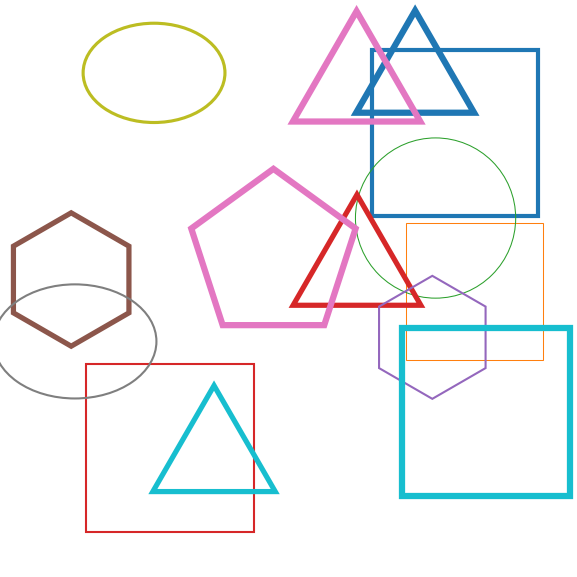[{"shape": "triangle", "thickness": 3, "radius": 0.59, "center": [0.719, 0.863]}, {"shape": "square", "thickness": 2, "radius": 0.72, "center": [0.788, 0.769]}, {"shape": "square", "thickness": 0.5, "radius": 0.59, "center": [0.821, 0.495]}, {"shape": "circle", "thickness": 0.5, "radius": 0.69, "center": [0.754, 0.622]}, {"shape": "triangle", "thickness": 2.5, "radius": 0.64, "center": [0.618, 0.534]}, {"shape": "square", "thickness": 1, "radius": 0.73, "center": [0.295, 0.223]}, {"shape": "hexagon", "thickness": 1, "radius": 0.53, "center": [0.749, 0.415]}, {"shape": "hexagon", "thickness": 2.5, "radius": 0.58, "center": [0.123, 0.515]}, {"shape": "pentagon", "thickness": 3, "radius": 0.75, "center": [0.473, 0.557]}, {"shape": "triangle", "thickness": 3, "radius": 0.64, "center": [0.617, 0.852]}, {"shape": "oval", "thickness": 1, "radius": 0.71, "center": [0.13, 0.408]}, {"shape": "oval", "thickness": 1.5, "radius": 0.61, "center": [0.267, 0.873]}, {"shape": "triangle", "thickness": 2.5, "radius": 0.61, "center": [0.371, 0.209]}, {"shape": "square", "thickness": 3, "radius": 0.73, "center": [0.841, 0.286]}]